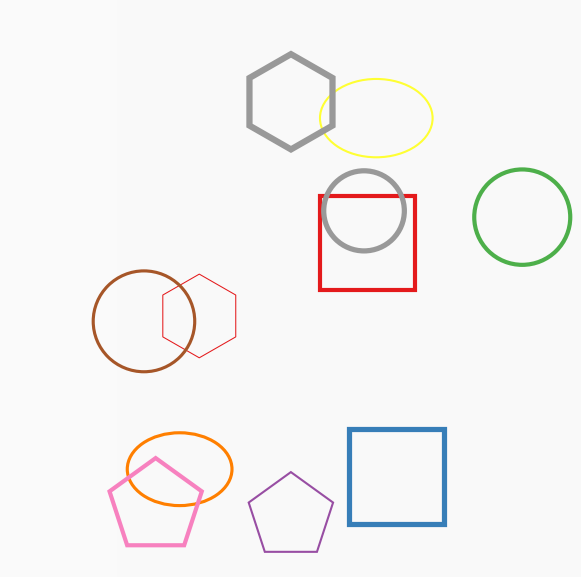[{"shape": "square", "thickness": 2, "radius": 0.41, "center": [0.632, 0.578]}, {"shape": "hexagon", "thickness": 0.5, "radius": 0.36, "center": [0.343, 0.452]}, {"shape": "square", "thickness": 2.5, "radius": 0.41, "center": [0.683, 0.174]}, {"shape": "circle", "thickness": 2, "radius": 0.41, "center": [0.898, 0.623]}, {"shape": "pentagon", "thickness": 1, "radius": 0.38, "center": [0.5, 0.105]}, {"shape": "oval", "thickness": 1.5, "radius": 0.45, "center": [0.309, 0.187]}, {"shape": "oval", "thickness": 1, "radius": 0.48, "center": [0.647, 0.795]}, {"shape": "circle", "thickness": 1.5, "radius": 0.44, "center": [0.248, 0.443]}, {"shape": "pentagon", "thickness": 2, "radius": 0.42, "center": [0.268, 0.122]}, {"shape": "hexagon", "thickness": 3, "radius": 0.41, "center": [0.501, 0.823]}, {"shape": "circle", "thickness": 2.5, "radius": 0.35, "center": [0.626, 0.634]}]